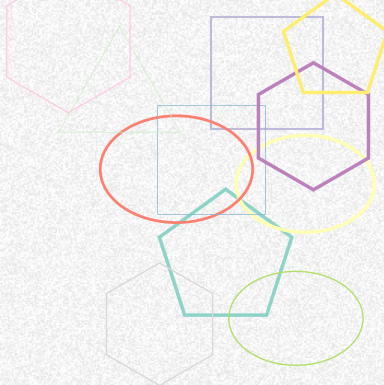[{"shape": "pentagon", "thickness": 2.5, "radius": 0.9, "center": [0.586, 0.328]}, {"shape": "oval", "thickness": 2.5, "radius": 0.9, "center": [0.793, 0.522]}, {"shape": "square", "thickness": 1.5, "radius": 0.73, "center": [0.694, 0.811]}, {"shape": "oval", "thickness": 2, "radius": 0.99, "center": [0.458, 0.56]}, {"shape": "square", "thickness": 0.5, "radius": 0.71, "center": [0.548, 0.585]}, {"shape": "oval", "thickness": 1, "radius": 0.87, "center": [0.769, 0.173]}, {"shape": "hexagon", "thickness": 1, "radius": 0.93, "center": [0.178, 0.892]}, {"shape": "hexagon", "thickness": 1, "radius": 0.8, "center": [0.414, 0.158]}, {"shape": "hexagon", "thickness": 2.5, "radius": 0.83, "center": [0.814, 0.672]}, {"shape": "triangle", "thickness": 0.5, "radius": 0.91, "center": [0.31, 0.748]}, {"shape": "pentagon", "thickness": 2.5, "radius": 0.71, "center": [0.871, 0.875]}]